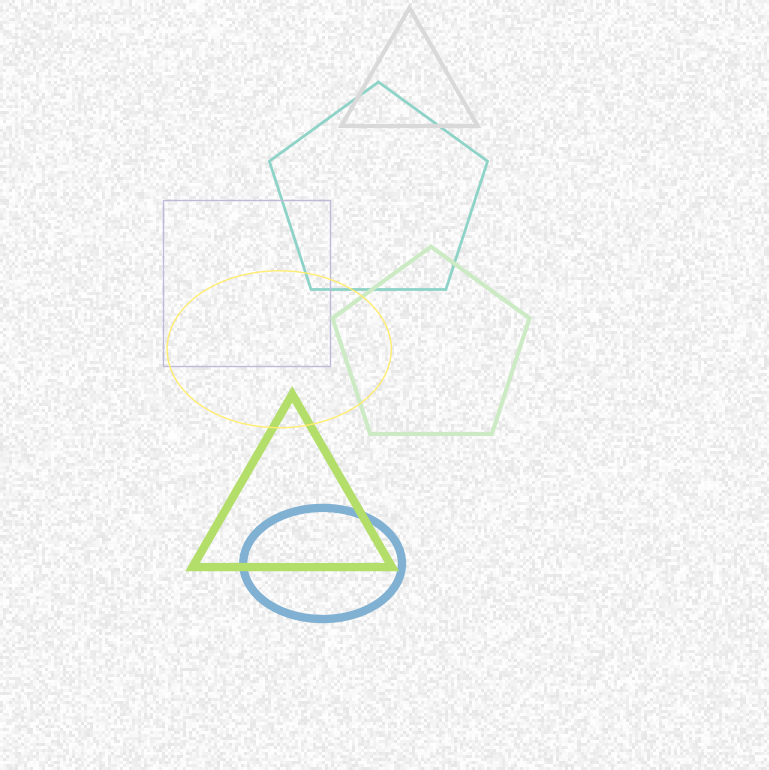[{"shape": "pentagon", "thickness": 1, "radius": 0.74, "center": [0.492, 0.745]}, {"shape": "square", "thickness": 0.5, "radius": 0.54, "center": [0.32, 0.633]}, {"shape": "oval", "thickness": 3, "radius": 0.52, "center": [0.419, 0.268]}, {"shape": "triangle", "thickness": 3, "radius": 0.75, "center": [0.38, 0.338]}, {"shape": "triangle", "thickness": 1.5, "radius": 0.51, "center": [0.532, 0.888]}, {"shape": "pentagon", "thickness": 1.5, "radius": 0.67, "center": [0.56, 0.545]}, {"shape": "oval", "thickness": 0.5, "radius": 0.73, "center": [0.363, 0.546]}]